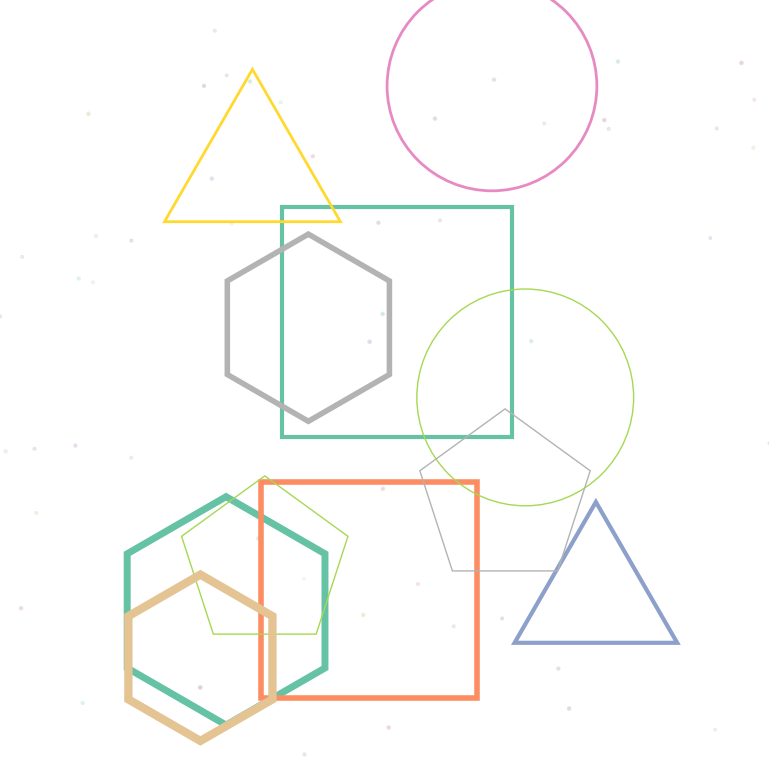[{"shape": "hexagon", "thickness": 2.5, "radius": 0.74, "center": [0.294, 0.207]}, {"shape": "square", "thickness": 1.5, "radius": 0.75, "center": [0.515, 0.582]}, {"shape": "square", "thickness": 2, "radius": 0.7, "center": [0.479, 0.234]}, {"shape": "triangle", "thickness": 1.5, "radius": 0.61, "center": [0.774, 0.226]}, {"shape": "circle", "thickness": 1, "radius": 0.68, "center": [0.639, 0.888]}, {"shape": "pentagon", "thickness": 0.5, "radius": 0.57, "center": [0.344, 0.268]}, {"shape": "circle", "thickness": 0.5, "radius": 0.7, "center": [0.682, 0.484]}, {"shape": "triangle", "thickness": 1, "radius": 0.66, "center": [0.328, 0.778]}, {"shape": "hexagon", "thickness": 3, "radius": 0.54, "center": [0.26, 0.146]}, {"shape": "pentagon", "thickness": 0.5, "radius": 0.58, "center": [0.656, 0.353]}, {"shape": "hexagon", "thickness": 2, "radius": 0.61, "center": [0.4, 0.574]}]